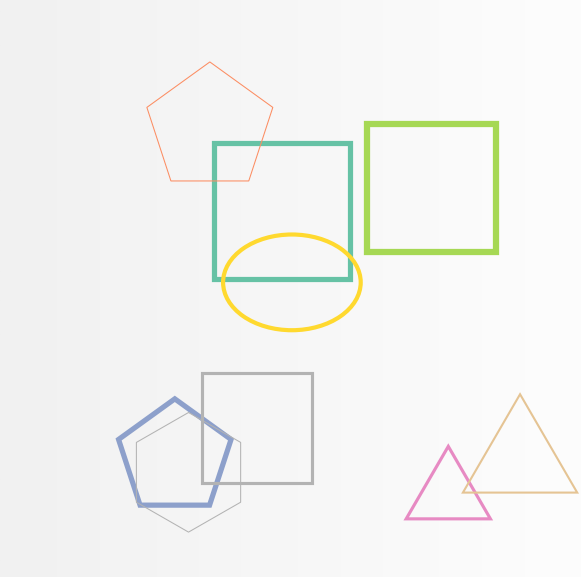[{"shape": "square", "thickness": 2.5, "radius": 0.59, "center": [0.485, 0.634]}, {"shape": "pentagon", "thickness": 0.5, "radius": 0.57, "center": [0.361, 0.778]}, {"shape": "pentagon", "thickness": 2.5, "radius": 0.51, "center": [0.301, 0.207]}, {"shape": "triangle", "thickness": 1.5, "radius": 0.42, "center": [0.771, 0.143]}, {"shape": "square", "thickness": 3, "radius": 0.55, "center": [0.743, 0.674]}, {"shape": "oval", "thickness": 2, "radius": 0.59, "center": [0.502, 0.51]}, {"shape": "triangle", "thickness": 1, "radius": 0.57, "center": [0.895, 0.203]}, {"shape": "square", "thickness": 1.5, "radius": 0.48, "center": [0.442, 0.259]}, {"shape": "hexagon", "thickness": 0.5, "radius": 0.52, "center": [0.324, 0.181]}]